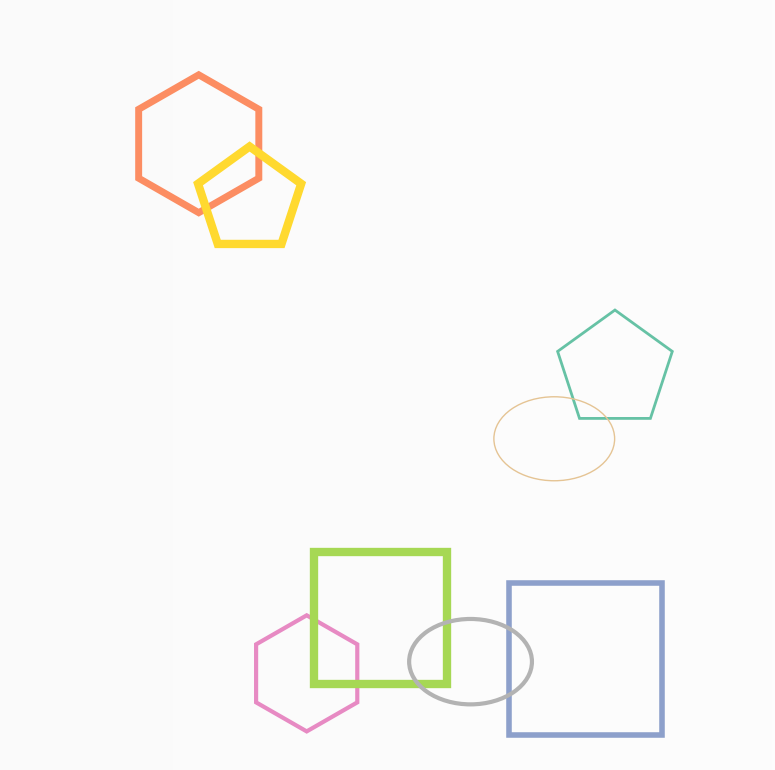[{"shape": "pentagon", "thickness": 1, "radius": 0.39, "center": [0.793, 0.52]}, {"shape": "hexagon", "thickness": 2.5, "radius": 0.45, "center": [0.256, 0.813]}, {"shape": "square", "thickness": 2, "radius": 0.49, "center": [0.755, 0.144]}, {"shape": "hexagon", "thickness": 1.5, "radius": 0.38, "center": [0.396, 0.126]}, {"shape": "square", "thickness": 3, "radius": 0.43, "center": [0.491, 0.198]}, {"shape": "pentagon", "thickness": 3, "radius": 0.35, "center": [0.322, 0.74]}, {"shape": "oval", "thickness": 0.5, "radius": 0.39, "center": [0.715, 0.43]}, {"shape": "oval", "thickness": 1.5, "radius": 0.4, "center": [0.607, 0.141]}]